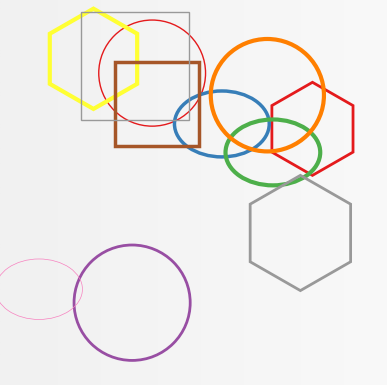[{"shape": "hexagon", "thickness": 2, "radius": 0.6, "center": [0.806, 0.665]}, {"shape": "circle", "thickness": 1, "radius": 0.69, "center": [0.393, 0.81]}, {"shape": "oval", "thickness": 2.5, "radius": 0.61, "center": [0.573, 0.678]}, {"shape": "oval", "thickness": 3, "radius": 0.61, "center": [0.704, 0.604]}, {"shape": "circle", "thickness": 2, "radius": 0.75, "center": [0.341, 0.214]}, {"shape": "circle", "thickness": 3, "radius": 0.73, "center": [0.69, 0.753]}, {"shape": "hexagon", "thickness": 3, "radius": 0.65, "center": [0.241, 0.847]}, {"shape": "square", "thickness": 2.5, "radius": 0.55, "center": [0.405, 0.73]}, {"shape": "oval", "thickness": 0.5, "radius": 0.56, "center": [0.101, 0.249]}, {"shape": "square", "thickness": 1, "radius": 0.7, "center": [0.349, 0.828]}, {"shape": "hexagon", "thickness": 2, "radius": 0.75, "center": [0.775, 0.395]}]